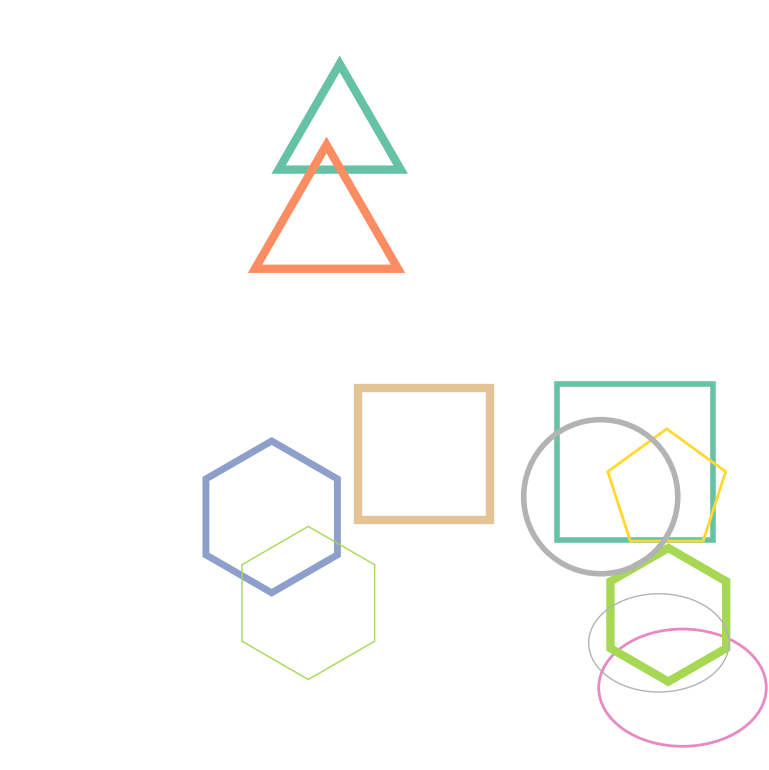[{"shape": "square", "thickness": 2, "radius": 0.51, "center": [0.825, 0.399]}, {"shape": "triangle", "thickness": 3, "radius": 0.46, "center": [0.441, 0.826]}, {"shape": "triangle", "thickness": 3, "radius": 0.54, "center": [0.424, 0.705]}, {"shape": "hexagon", "thickness": 2.5, "radius": 0.49, "center": [0.353, 0.329]}, {"shape": "oval", "thickness": 1, "radius": 0.54, "center": [0.886, 0.107]}, {"shape": "hexagon", "thickness": 0.5, "radius": 0.5, "center": [0.4, 0.217]}, {"shape": "hexagon", "thickness": 3, "radius": 0.43, "center": [0.868, 0.202]}, {"shape": "pentagon", "thickness": 1, "radius": 0.4, "center": [0.866, 0.363]}, {"shape": "square", "thickness": 3, "radius": 0.43, "center": [0.551, 0.41]}, {"shape": "oval", "thickness": 0.5, "radius": 0.46, "center": [0.856, 0.165]}, {"shape": "circle", "thickness": 2, "radius": 0.5, "center": [0.78, 0.355]}]